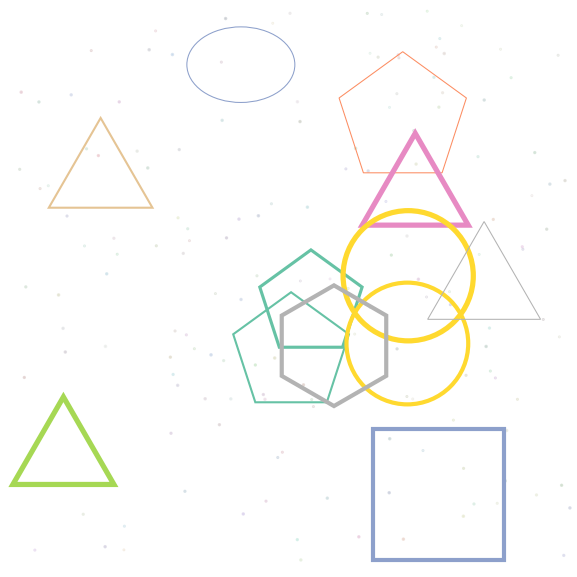[{"shape": "pentagon", "thickness": 1, "radius": 0.53, "center": [0.504, 0.388]}, {"shape": "pentagon", "thickness": 1.5, "radius": 0.47, "center": [0.538, 0.473]}, {"shape": "pentagon", "thickness": 0.5, "radius": 0.58, "center": [0.697, 0.794]}, {"shape": "oval", "thickness": 0.5, "radius": 0.47, "center": [0.417, 0.887]}, {"shape": "square", "thickness": 2, "radius": 0.57, "center": [0.759, 0.143]}, {"shape": "triangle", "thickness": 2.5, "radius": 0.53, "center": [0.719, 0.662]}, {"shape": "triangle", "thickness": 2.5, "radius": 0.51, "center": [0.11, 0.211]}, {"shape": "circle", "thickness": 2, "radius": 0.53, "center": [0.705, 0.404]}, {"shape": "circle", "thickness": 2.5, "radius": 0.56, "center": [0.707, 0.522]}, {"shape": "triangle", "thickness": 1, "radius": 0.52, "center": [0.174, 0.691]}, {"shape": "hexagon", "thickness": 2, "radius": 0.52, "center": [0.578, 0.401]}, {"shape": "triangle", "thickness": 0.5, "radius": 0.56, "center": [0.838, 0.503]}]